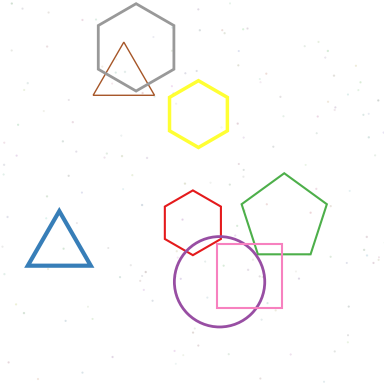[{"shape": "hexagon", "thickness": 1.5, "radius": 0.42, "center": [0.501, 0.421]}, {"shape": "triangle", "thickness": 3, "radius": 0.47, "center": [0.154, 0.357]}, {"shape": "pentagon", "thickness": 1.5, "radius": 0.58, "center": [0.738, 0.434]}, {"shape": "circle", "thickness": 2, "radius": 0.59, "center": [0.57, 0.268]}, {"shape": "hexagon", "thickness": 2.5, "radius": 0.43, "center": [0.515, 0.704]}, {"shape": "triangle", "thickness": 1, "radius": 0.46, "center": [0.322, 0.799]}, {"shape": "square", "thickness": 1.5, "radius": 0.42, "center": [0.649, 0.283]}, {"shape": "hexagon", "thickness": 2, "radius": 0.57, "center": [0.353, 0.877]}]